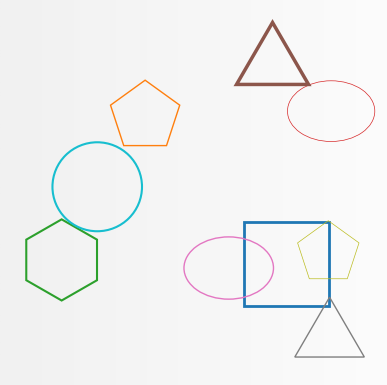[{"shape": "square", "thickness": 2, "radius": 0.55, "center": [0.74, 0.314]}, {"shape": "pentagon", "thickness": 1, "radius": 0.47, "center": [0.375, 0.698]}, {"shape": "hexagon", "thickness": 1.5, "radius": 0.53, "center": [0.159, 0.325]}, {"shape": "oval", "thickness": 0.5, "radius": 0.56, "center": [0.855, 0.711]}, {"shape": "triangle", "thickness": 2.5, "radius": 0.54, "center": [0.703, 0.834]}, {"shape": "oval", "thickness": 1, "radius": 0.58, "center": [0.59, 0.304]}, {"shape": "triangle", "thickness": 1, "radius": 0.52, "center": [0.85, 0.124]}, {"shape": "pentagon", "thickness": 0.5, "radius": 0.42, "center": [0.847, 0.343]}, {"shape": "circle", "thickness": 1.5, "radius": 0.58, "center": [0.251, 0.515]}]